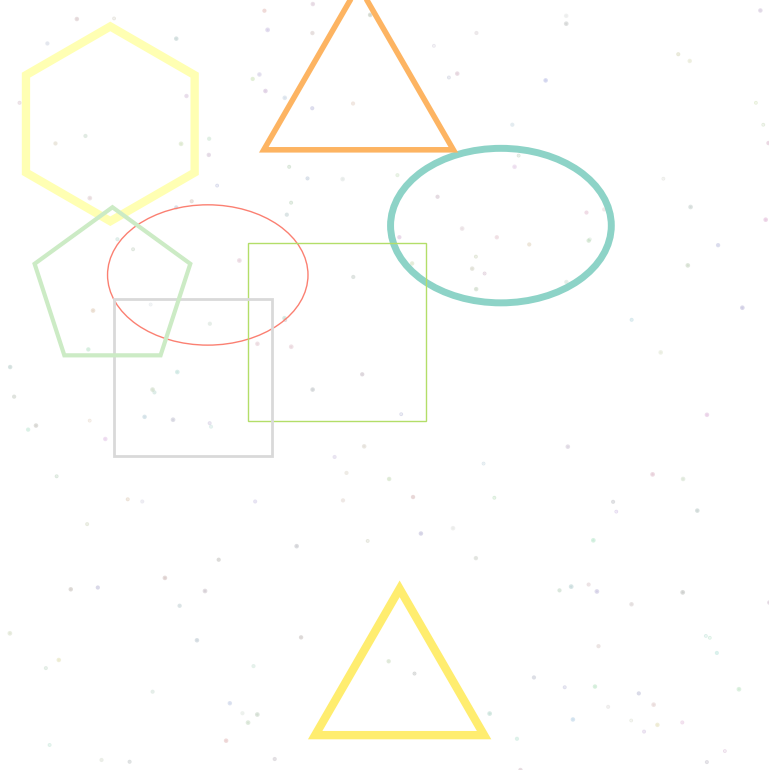[{"shape": "oval", "thickness": 2.5, "radius": 0.72, "center": [0.651, 0.707]}, {"shape": "hexagon", "thickness": 3, "radius": 0.63, "center": [0.143, 0.839]}, {"shape": "oval", "thickness": 0.5, "radius": 0.65, "center": [0.27, 0.643]}, {"shape": "triangle", "thickness": 2, "radius": 0.71, "center": [0.466, 0.877]}, {"shape": "square", "thickness": 0.5, "radius": 0.58, "center": [0.438, 0.568]}, {"shape": "square", "thickness": 1, "radius": 0.51, "center": [0.25, 0.51]}, {"shape": "pentagon", "thickness": 1.5, "radius": 0.53, "center": [0.146, 0.625]}, {"shape": "triangle", "thickness": 3, "radius": 0.63, "center": [0.519, 0.109]}]